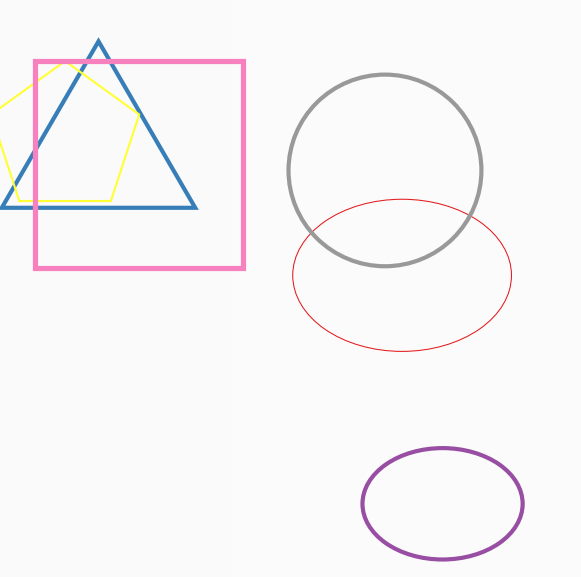[{"shape": "oval", "thickness": 0.5, "radius": 0.94, "center": [0.692, 0.522]}, {"shape": "triangle", "thickness": 2, "radius": 0.96, "center": [0.169, 0.735]}, {"shape": "oval", "thickness": 2, "radius": 0.69, "center": [0.761, 0.127]}, {"shape": "pentagon", "thickness": 1, "radius": 0.67, "center": [0.112, 0.759]}, {"shape": "square", "thickness": 2.5, "radius": 0.89, "center": [0.239, 0.715]}, {"shape": "circle", "thickness": 2, "radius": 0.83, "center": [0.662, 0.704]}]